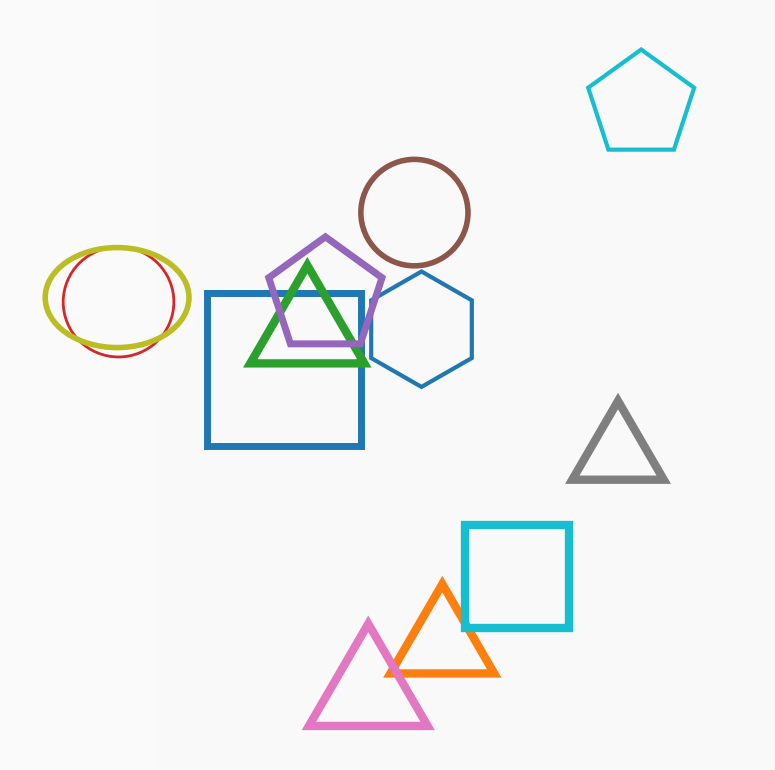[{"shape": "square", "thickness": 2.5, "radius": 0.5, "center": [0.366, 0.52]}, {"shape": "hexagon", "thickness": 1.5, "radius": 0.37, "center": [0.544, 0.572]}, {"shape": "triangle", "thickness": 3, "radius": 0.39, "center": [0.571, 0.164]}, {"shape": "triangle", "thickness": 3, "radius": 0.42, "center": [0.397, 0.571]}, {"shape": "circle", "thickness": 1, "radius": 0.36, "center": [0.153, 0.608]}, {"shape": "pentagon", "thickness": 2.5, "radius": 0.38, "center": [0.42, 0.616]}, {"shape": "circle", "thickness": 2, "radius": 0.35, "center": [0.535, 0.724]}, {"shape": "triangle", "thickness": 3, "radius": 0.44, "center": [0.475, 0.101]}, {"shape": "triangle", "thickness": 3, "radius": 0.34, "center": [0.797, 0.411]}, {"shape": "oval", "thickness": 2, "radius": 0.46, "center": [0.151, 0.614]}, {"shape": "pentagon", "thickness": 1.5, "radius": 0.36, "center": [0.827, 0.864]}, {"shape": "square", "thickness": 3, "radius": 0.34, "center": [0.667, 0.251]}]